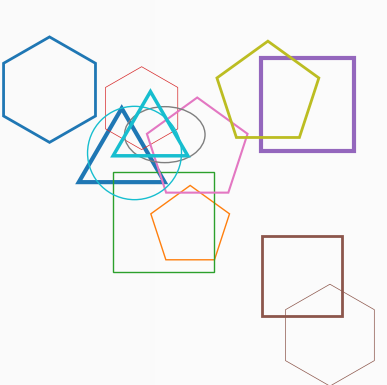[{"shape": "hexagon", "thickness": 2, "radius": 0.68, "center": [0.128, 0.767]}, {"shape": "triangle", "thickness": 3, "radius": 0.64, "center": [0.314, 0.591]}, {"shape": "pentagon", "thickness": 1, "radius": 0.53, "center": [0.491, 0.412]}, {"shape": "square", "thickness": 1, "radius": 0.65, "center": [0.421, 0.424]}, {"shape": "hexagon", "thickness": 0.5, "radius": 0.54, "center": [0.366, 0.719]}, {"shape": "square", "thickness": 3, "radius": 0.6, "center": [0.794, 0.729]}, {"shape": "hexagon", "thickness": 0.5, "radius": 0.66, "center": [0.851, 0.129]}, {"shape": "square", "thickness": 2, "radius": 0.52, "center": [0.779, 0.282]}, {"shape": "pentagon", "thickness": 1.5, "radius": 0.68, "center": [0.509, 0.61]}, {"shape": "oval", "thickness": 1, "radius": 0.52, "center": [0.425, 0.65]}, {"shape": "pentagon", "thickness": 2, "radius": 0.69, "center": [0.691, 0.755]}, {"shape": "circle", "thickness": 1, "radius": 0.61, "center": [0.347, 0.603]}, {"shape": "triangle", "thickness": 2.5, "radius": 0.56, "center": [0.388, 0.651]}]